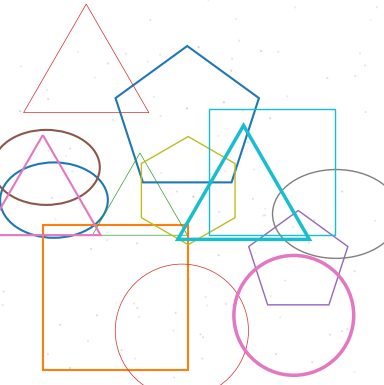[{"shape": "pentagon", "thickness": 1.5, "radius": 0.98, "center": [0.486, 0.685]}, {"shape": "oval", "thickness": 1.5, "radius": 0.7, "center": [0.14, 0.48]}, {"shape": "square", "thickness": 1.5, "radius": 0.94, "center": [0.301, 0.227]}, {"shape": "triangle", "thickness": 0.5, "radius": 0.71, "center": [0.363, 0.46]}, {"shape": "triangle", "thickness": 0.5, "radius": 0.94, "center": [0.224, 0.801]}, {"shape": "circle", "thickness": 0.5, "radius": 0.87, "center": [0.472, 0.141]}, {"shape": "pentagon", "thickness": 1, "radius": 0.68, "center": [0.775, 0.318]}, {"shape": "oval", "thickness": 1.5, "radius": 0.7, "center": [0.12, 0.565]}, {"shape": "triangle", "thickness": 1.5, "radius": 0.87, "center": [0.111, 0.476]}, {"shape": "circle", "thickness": 2.5, "radius": 0.78, "center": [0.763, 0.181]}, {"shape": "oval", "thickness": 1, "radius": 0.82, "center": [0.873, 0.444]}, {"shape": "hexagon", "thickness": 1, "radius": 0.7, "center": [0.489, 0.505]}, {"shape": "square", "thickness": 1, "radius": 0.82, "center": [0.706, 0.552]}, {"shape": "triangle", "thickness": 2.5, "radius": 0.99, "center": [0.633, 0.477]}]